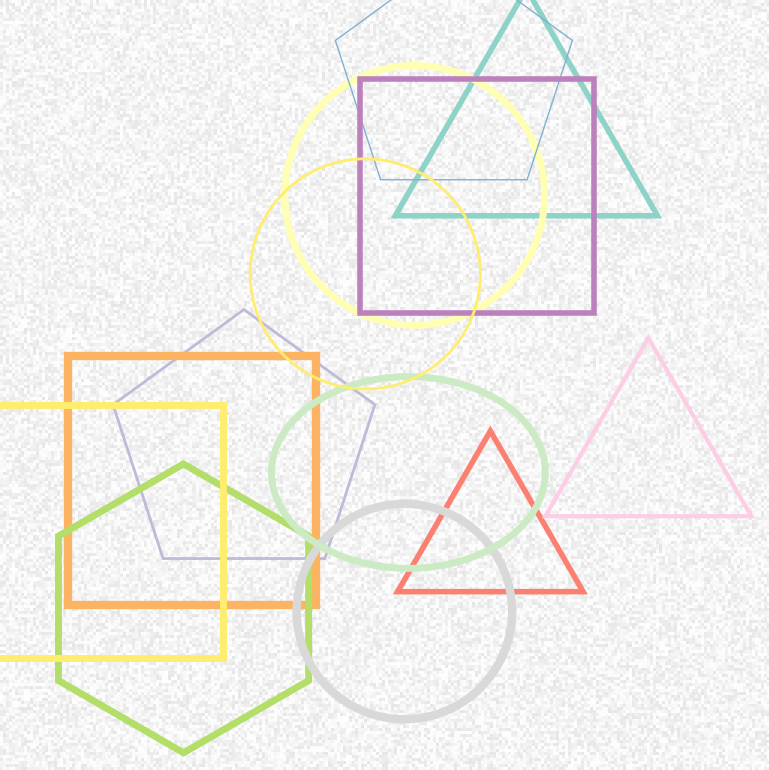[{"shape": "triangle", "thickness": 2, "radius": 0.98, "center": [0.684, 0.818]}, {"shape": "circle", "thickness": 2.5, "radius": 0.84, "center": [0.539, 0.746]}, {"shape": "pentagon", "thickness": 1, "radius": 0.89, "center": [0.317, 0.419]}, {"shape": "triangle", "thickness": 2, "radius": 0.7, "center": [0.637, 0.301]}, {"shape": "pentagon", "thickness": 0.5, "radius": 0.81, "center": [0.589, 0.898]}, {"shape": "square", "thickness": 3, "radius": 0.81, "center": [0.249, 0.376]}, {"shape": "hexagon", "thickness": 2.5, "radius": 0.94, "center": [0.238, 0.21]}, {"shape": "triangle", "thickness": 1.5, "radius": 0.77, "center": [0.842, 0.407]}, {"shape": "circle", "thickness": 3, "radius": 0.7, "center": [0.525, 0.206]}, {"shape": "square", "thickness": 2, "radius": 0.76, "center": [0.619, 0.746]}, {"shape": "oval", "thickness": 2.5, "radius": 0.89, "center": [0.53, 0.386]}, {"shape": "square", "thickness": 2.5, "radius": 0.82, "center": [0.125, 0.31]}, {"shape": "circle", "thickness": 1, "radius": 0.75, "center": [0.474, 0.644]}]